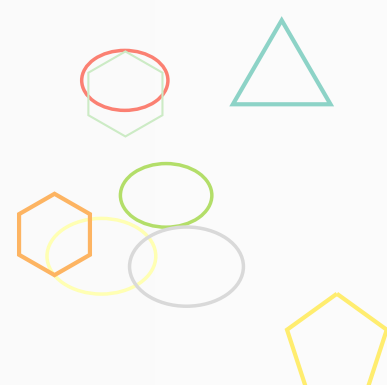[{"shape": "triangle", "thickness": 3, "radius": 0.73, "center": [0.727, 0.802]}, {"shape": "oval", "thickness": 2.5, "radius": 0.7, "center": [0.262, 0.334]}, {"shape": "oval", "thickness": 2.5, "radius": 0.56, "center": [0.322, 0.791]}, {"shape": "hexagon", "thickness": 3, "radius": 0.53, "center": [0.141, 0.391]}, {"shape": "oval", "thickness": 2.5, "radius": 0.59, "center": [0.429, 0.493]}, {"shape": "oval", "thickness": 2.5, "radius": 0.73, "center": [0.481, 0.307]}, {"shape": "hexagon", "thickness": 1.5, "radius": 0.55, "center": [0.324, 0.756]}, {"shape": "pentagon", "thickness": 3, "radius": 0.68, "center": [0.869, 0.102]}]